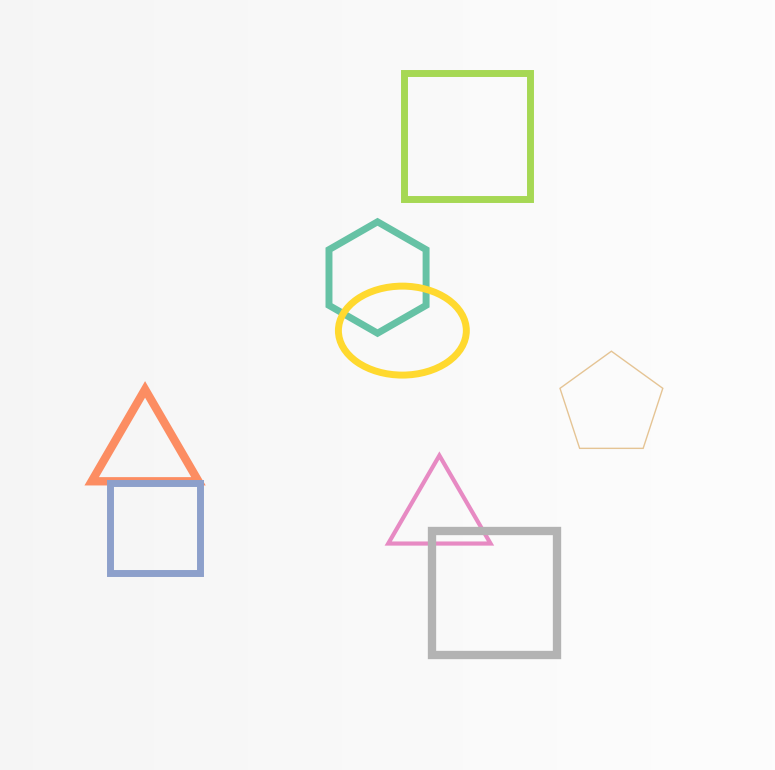[{"shape": "hexagon", "thickness": 2.5, "radius": 0.36, "center": [0.487, 0.64]}, {"shape": "triangle", "thickness": 3, "radius": 0.4, "center": [0.187, 0.415]}, {"shape": "square", "thickness": 2.5, "radius": 0.29, "center": [0.201, 0.314]}, {"shape": "triangle", "thickness": 1.5, "radius": 0.38, "center": [0.567, 0.332]}, {"shape": "square", "thickness": 2.5, "radius": 0.41, "center": [0.603, 0.823]}, {"shape": "oval", "thickness": 2.5, "radius": 0.41, "center": [0.519, 0.571]}, {"shape": "pentagon", "thickness": 0.5, "radius": 0.35, "center": [0.789, 0.474]}, {"shape": "square", "thickness": 3, "radius": 0.4, "center": [0.638, 0.229]}]